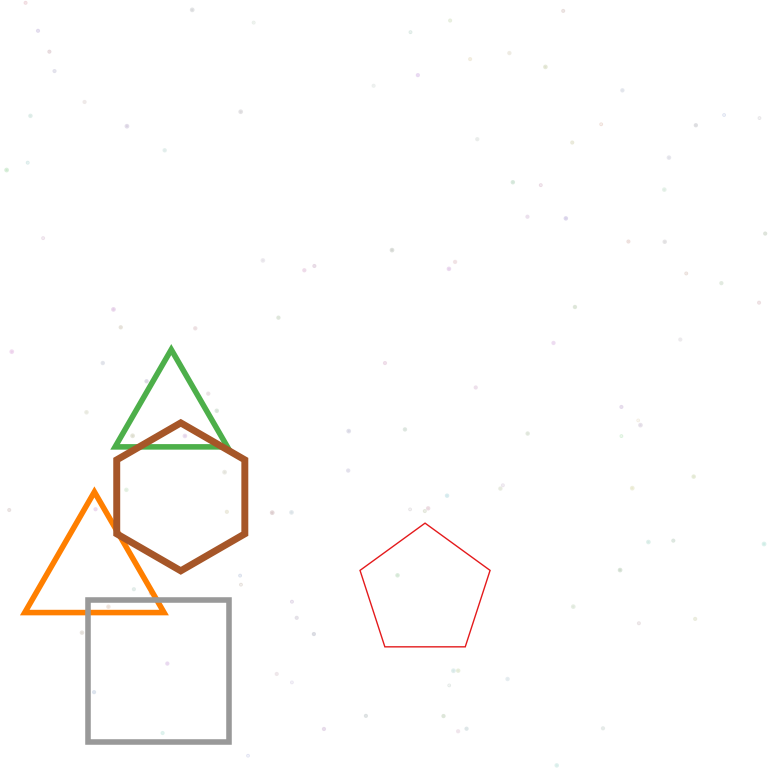[{"shape": "pentagon", "thickness": 0.5, "radius": 0.44, "center": [0.552, 0.232]}, {"shape": "triangle", "thickness": 2, "radius": 0.42, "center": [0.222, 0.462]}, {"shape": "triangle", "thickness": 2, "radius": 0.52, "center": [0.123, 0.257]}, {"shape": "hexagon", "thickness": 2.5, "radius": 0.48, "center": [0.235, 0.355]}, {"shape": "square", "thickness": 2, "radius": 0.46, "center": [0.206, 0.129]}]